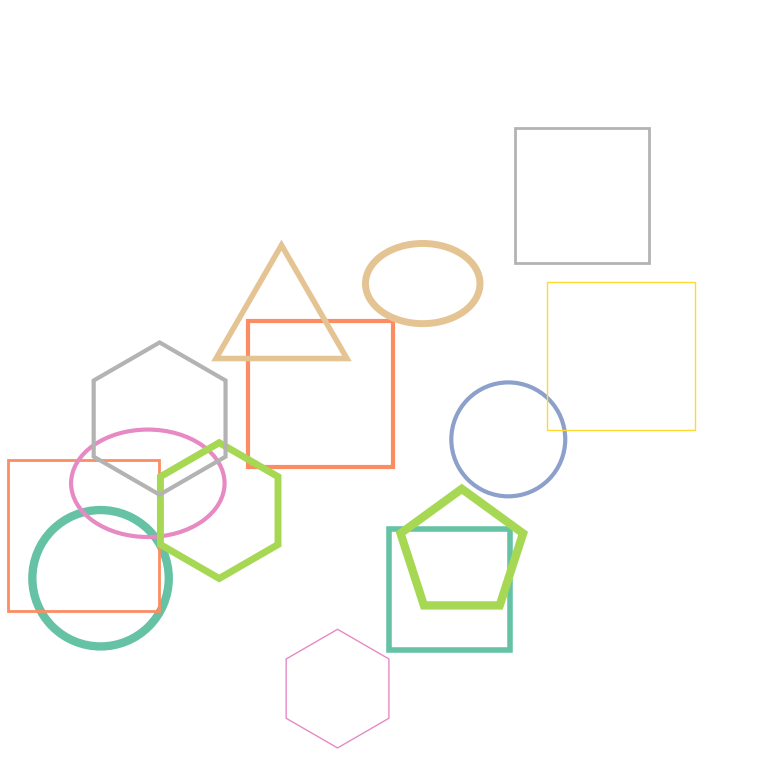[{"shape": "circle", "thickness": 3, "radius": 0.44, "center": [0.131, 0.249]}, {"shape": "square", "thickness": 2, "radius": 0.39, "center": [0.584, 0.234]}, {"shape": "square", "thickness": 1, "radius": 0.49, "center": [0.108, 0.304]}, {"shape": "square", "thickness": 1.5, "radius": 0.47, "center": [0.416, 0.488]}, {"shape": "circle", "thickness": 1.5, "radius": 0.37, "center": [0.66, 0.429]}, {"shape": "oval", "thickness": 1.5, "radius": 0.5, "center": [0.192, 0.372]}, {"shape": "hexagon", "thickness": 0.5, "radius": 0.39, "center": [0.438, 0.106]}, {"shape": "hexagon", "thickness": 2.5, "radius": 0.44, "center": [0.285, 0.337]}, {"shape": "pentagon", "thickness": 3, "radius": 0.42, "center": [0.6, 0.281]}, {"shape": "square", "thickness": 0.5, "radius": 0.48, "center": [0.807, 0.538]}, {"shape": "triangle", "thickness": 2, "radius": 0.49, "center": [0.366, 0.583]}, {"shape": "oval", "thickness": 2.5, "radius": 0.37, "center": [0.549, 0.632]}, {"shape": "hexagon", "thickness": 1.5, "radius": 0.49, "center": [0.207, 0.456]}, {"shape": "square", "thickness": 1, "radius": 0.44, "center": [0.756, 0.746]}]